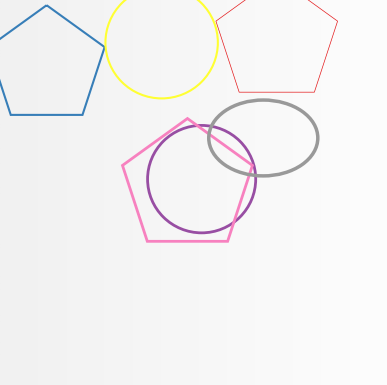[{"shape": "pentagon", "thickness": 0.5, "radius": 0.83, "center": [0.714, 0.894]}, {"shape": "pentagon", "thickness": 1.5, "radius": 0.79, "center": [0.12, 0.829]}, {"shape": "circle", "thickness": 2, "radius": 0.7, "center": [0.52, 0.535]}, {"shape": "circle", "thickness": 1.5, "radius": 0.73, "center": [0.417, 0.889]}, {"shape": "pentagon", "thickness": 2, "radius": 0.88, "center": [0.484, 0.516]}, {"shape": "oval", "thickness": 2.5, "radius": 0.7, "center": [0.679, 0.642]}]